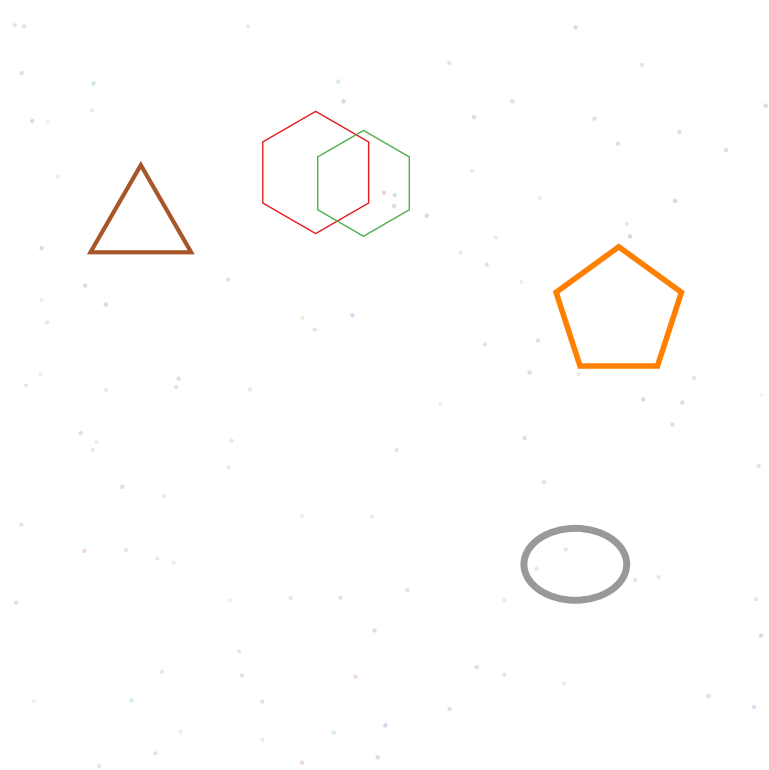[{"shape": "hexagon", "thickness": 0.5, "radius": 0.4, "center": [0.41, 0.776]}, {"shape": "hexagon", "thickness": 0.5, "radius": 0.34, "center": [0.472, 0.762]}, {"shape": "pentagon", "thickness": 2, "radius": 0.43, "center": [0.804, 0.594]}, {"shape": "triangle", "thickness": 1.5, "radius": 0.38, "center": [0.183, 0.71]}, {"shape": "oval", "thickness": 2.5, "radius": 0.33, "center": [0.747, 0.267]}]